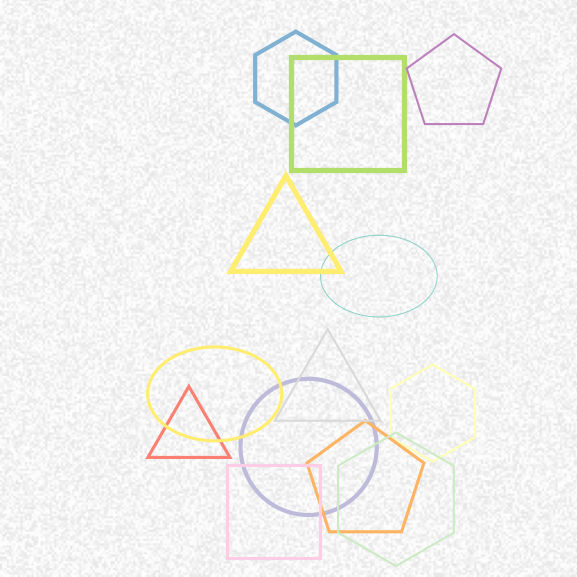[{"shape": "oval", "thickness": 0.5, "radius": 0.51, "center": [0.656, 0.521]}, {"shape": "hexagon", "thickness": 1, "radius": 0.42, "center": [0.749, 0.284]}, {"shape": "circle", "thickness": 2, "radius": 0.59, "center": [0.534, 0.225]}, {"shape": "triangle", "thickness": 1.5, "radius": 0.41, "center": [0.327, 0.248]}, {"shape": "hexagon", "thickness": 2, "radius": 0.41, "center": [0.512, 0.863]}, {"shape": "pentagon", "thickness": 1.5, "radius": 0.53, "center": [0.633, 0.164]}, {"shape": "square", "thickness": 2.5, "radius": 0.49, "center": [0.602, 0.802]}, {"shape": "square", "thickness": 1.5, "radius": 0.4, "center": [0.473, 0.114]}, {"shape": "triangle", "thickness": 1, "radius": 0.53, "center": [0.567, 0.324]}, {"shape": "pentagon", "thickness": 1, "radius": 0.43, "center": [0.786, 0.854]}, {"shape": "hexagon", "thickness": 1, "radius": 0.58, "center": [0.686, 0.135]}, {"shape": "triangle", "thickness": 2.5, "radius": 0.55, "center": [0.495, 0.584]}, {"shape": "oval", "thickness": 1.5, "radius": 0.58, "center": [0.372, 0.317]}]